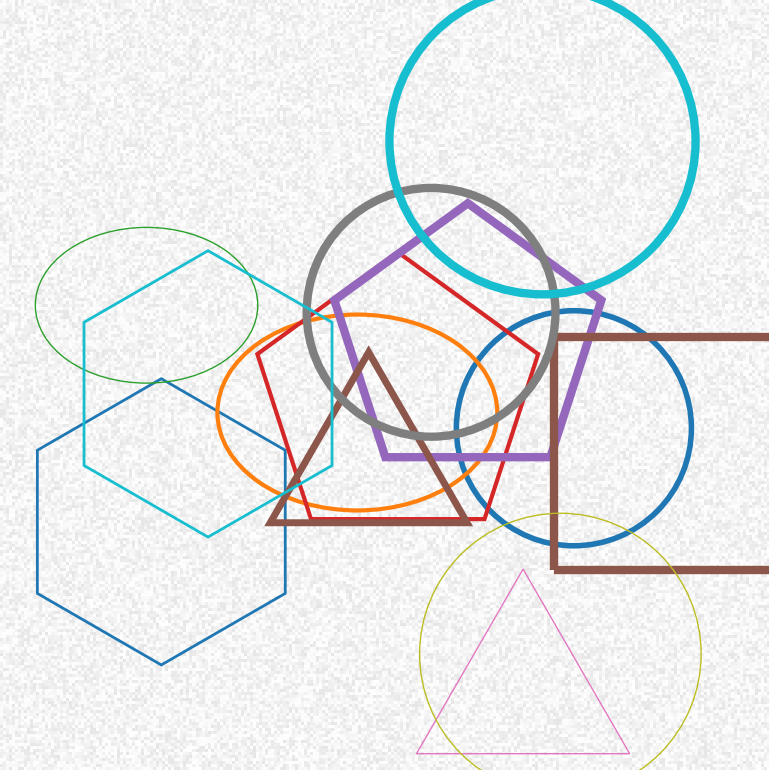[{"shape": "circle", "thickness": 2, "radius": 0.76, "center": [0.745, 0.444]}, {"shape": "hexagon", "thickness": 1, "radius": 0.93, "center": [0.209, 0.322]}, {"shape": "oval", "thickness": 1.5, "radius": 0.91, "center": [0.464, 0.464]}, {"shape": "oval", "thickness": 0.5, "radius": 0.72, "center": [0.19, 0.604]}, {"shape": "pentagon", "thickness": 1.5, "radius": 0.96, "center": [0.517, 0.481]}, {"shape": "pentagon", "thickness": 3, "radius": 0.91, "center": [0.608, 0.554]}, {"shape": "triangle", "thickness": 2.5, "radius": 0.74, "center": [0.479, 0.395]}, {"shape": "square", "thickness": 3, "radius": 0.75, "center": [0.87, 0.411]}, {"shape": "triangle", "thickness": 0.5, "radius": 0.8, "center": [0.679, 0.101]}, {"shape": "circle", "thickness": 3, "radius": 0.81, "center": [0.56, 0.594]}, {"shape": "circle", "thickness": 0.5, "radius": 0.91, "center": [0.728, 0.151]}, {"shape": "hexagon", "thickness": 1, "radius": 0.93, "center": [0.27, 0.488]}, {"shape": "circle", "thickness": 3, "radius": 0.99, "center": [0.705, 0.817]}]